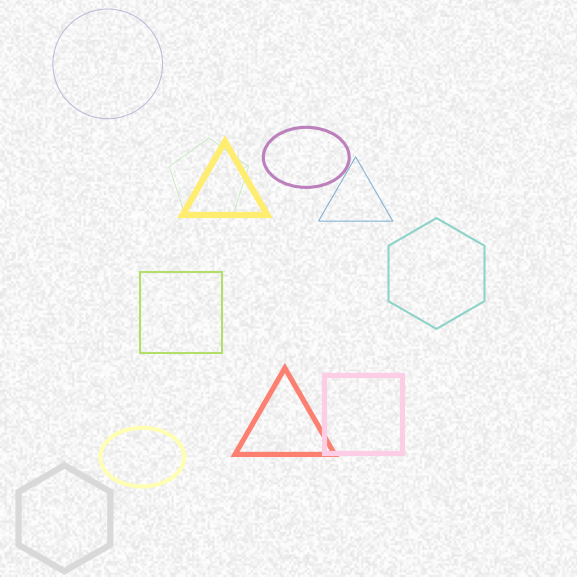[{"shape": "hexagon", "thickness": 1, "radius": 0.48, "center": [0.756, 0.526]}, {"shape": "oval", "thickness": 2, "radius": 0.36, "center": [0.246, 0.208]}, {"shape": "circle", "thickness": 0.5, "radius": 0.47, "center": [0.187, 0.889]}, {"shape": "triangle", "thickness": 2.5, "radius": 0.5, "center": [0.493, 0.262]}, {"shape": "triangle", "thickness": 0.5, "radius": 0.37, "center": [0.616, 0.653]}, {"shape": "square", "thickness": 1, "radius": 0.35, "center": [0.313, 0.458]}, {"shape": "square", "thickness": 2.5, "radius": 0.34, "center": [0.629, 0.283]}, {"shape": "hexagon", "thickness": 3, "radius": 0.46, "center": [0.112, 0.102]}, {"shape": "oval", "thickness": 1.5, "radius": 0.37, "center": [0.53, 0.727]}, {"shape": "pentagon", "thickness": 0.5, "radius": 0.36, "center": [0.362, 0.688]}, {"shape": "triangle", "thickness": 3, "radius": 0.42, "center": [0.39, 0.669]}]